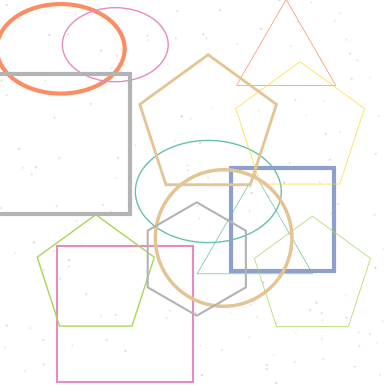[{"shape": "triangle", "thickness": 0.5, "radius": 0.87, "center": [0.662, 0.375]}, {"shape": "oval", "thickness": 1, "radius": 0.95, "center": [0.541, 0.503]}, {"shape": "triangle", "thickness": 0.5, "radius": 0.74, "center": [0.743, 0.853]}, {"shape": "oval", "thickness": 3, "radius": 0.83, "center": [0.158, 0.873]}, {"shape": "square", "thickness": 3, "radius": 0.67, "center": [0.734, 0.429]}, {"shape": "square", "thickness": 1.5, "radius": 0.88, "center": [0.324, 0.185]}, {"shape": "oval", "thickness": 1, "radius": 0.69, "center": [0.299, 0.884]}, {"shape": "pentagon", "thickness": 0.5, "radius": 0.79, "center": [0.812, 0.28]}, {"shape": "pentagon", "thickness": 1, "radius": 0.8, "center": [0.249, 0.282]}, {"shape": "pentagon", "thickness": 0.5, "radius": 0.88, "center": [0.779, 0.664]}, {"shape": "pentagon", "thickness": 2, "radius": 0.93, "center": [0.541, 0.671]}, {"shape": "circle", "thickness": 2.5, "radius": 0.89, "center": [0.581, 0.382]}, {"shape": "hexagon", "thickness": 1.5, "radius": 0.74, "center": [0.511, 0.327]}, {"shape": "square", "thickness": 3, "radius": 0.91, "center": [0.155, 0.625]}]